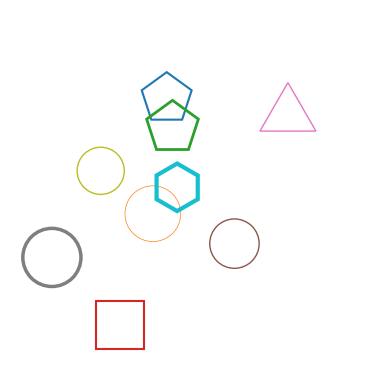[{"shape": "pentagon", "thickness": 1.5, "radius": 0.34, "center": [0.433, 0.744]}, {"shape": "circle", "thickness": 0.5, "radius": 0.36, "center": [0.397, 0.445]}, {"shape": "pentagon", "thickness": 2, "radius": 0.35, "center": [0.448, 0.669]}, {"shape": "square", "thickness": 1.5, "radius": 0.31, "center": [0.311, 0.156]}, {"shape": "circle", "thickness": 1, "radius": 0.32, "center": [0.609, 0.367]}, {"shape": "triangle", "thickness": 1, "radius": 0.42, "center": [0.748, 0.701]}, {"shape": "circle", "thickness": 2.5, "radius": 0.38, "center": [0.135, 0.331]}, {"shape": "circle", "thickness": 1, "radius": 0.31, "center": [0.262, 0.556]}, {"shape": "hexagon", "thickness": 3, "radius": 0.31, "center": [0.46, 0.513]}]